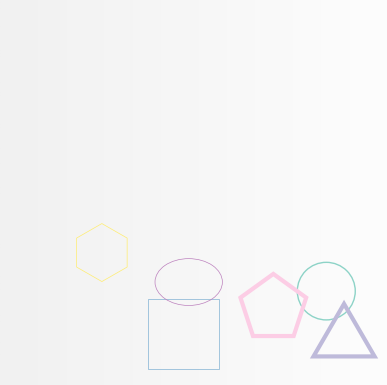[{"shape": "circle", "thickness": 1, "radius": 0.37, "center": [0.842, 0.244]}, {"shape": "triangle", "thickness": 3, "radius": 0.45, "center": [0.888, 0.12]}, {"shape": "square", "thickness": 0.5, "radius": 0.46, "center": [0.474, 0.133]}, {"shape": "pentagon", "thickness": 3, "radius": 0.45, "center": [0.705, 0.199]}, {"shape": "oval", "thickness": 0.5, "radius": 0.43, "center": [0.487, 0.267]}, {"shape": "hexagon", "thickness": 0.5, "radius": 0.38, "center": [0.263, 0.344]}]